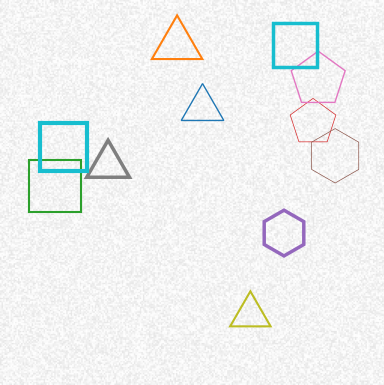[{"shape": "triangle", "thickness": 1, "radius": 0.32, "center": [0.526, 0.719]}, {"shape": "triangle", "thickness": 1.5, "radius": 0.38, "center": [0.46, 0.884]}, {"shape": "square", "thickness": 1.5, "radius": 0.34, "center": [0.143, 0.517]}, {"shape": "pentagon", "thickness": 0.5, "radius": 0.31, "center": [0.813, 0.682]}, {"shape": "hexagon", "thickness": 2.5, "radius": 0.3, "center": [0.738, 0.395]}, {"shape": "hexagon", "thickness": 0.5, "radius": 0.35, "center": [0.871, 0.595]}, {"shape": "pentagon", "thickness": 1, "radius": 0.37, "center": [0.826, 0.794]}, {"shape": "triangle", "thickness": 2.5, "radius": 0.32, "center": [0.281, 0.572]}, {"shape": "triangle", "thickness": 1.5, "radius": 0.3, "center": [0.65, 0.183]}, {"shape": "square", "thickness": 3, "radius": 0.31, "center": [0.165, 0.619]}, {"shape": "square", "thickness": 2.5, "radius": 0.29, "center": [0.767, 0.884]}]